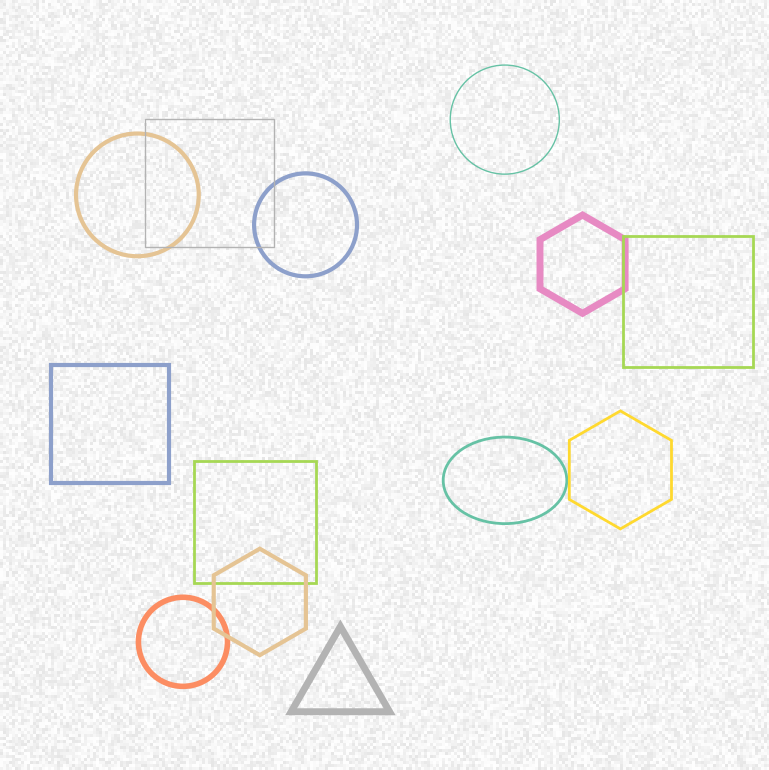[{"shape": "circle", "thickness": 0.5, "radius": 0.35, "center": [0.656, 0.845]}, {"shape": "oval", "thickness": 1, "radius": 0.4, "center": [0.656, 0.376]}, {"shape": "circle", "thickness": 2, "radius": 0.29, "center": [0.238, 0.166]}, {"shape": "square", "thickness": 1.5, "radius": 0.39, "center": [0.143, 0.449]}, {"shape": "circle", "thickness": 1.5, "radius": 0.33, "center": [0.397, 0.708]}, {"shape": "hexagon", "thickness": 2.5, "radius": 0.32, "center": [0.757, 0.657]}, {"shape": "square", "thickness": 1, "radius": 0.4, "center": [0.331, 0.322]}, {"shape": "square", "thickness": 1, "radius": 0.42, "center": [0.894, 0.608]}, {"shape": "hexagon", "thickness": 1, "radius": 0.38, "center": [0.806, 0.39]}, {"shape": "hexagon", "thickness": 1.5, "radius": 0.35, "center": [0.337, 0.218]}, {"shape": "circle", "thickness": 1.5, "radius": 0.4, "center": [0.178, 0.747]}, {"shape": "square", "thickness": 0.5, "radius": 0.42, "center": [0.272, 0.762]}, {"shape": "triangle", "thickness": 2.5, "radius": 0.37, "center": [0.442, 0.113]}]